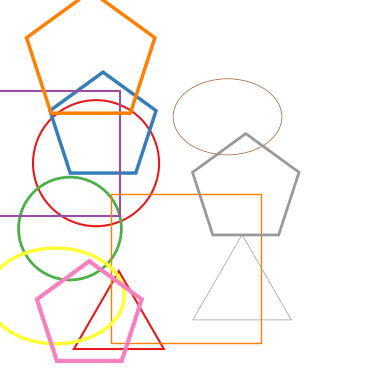[{"shape": "triangle", "thickness": 1.5, "radius": 0.67, "center": [0.309, 0.161]}, {"shape": "circle", "thickness": 1.5, "radius": 0.82, "center": [0.249, 0.576]}, {"shape": "pentagon", "thickness": 2.5, "radius": 0.72, "center": [0.268, 0.668]}, {"shape": "circle", "thickness": 2, "radius": 0.67, "center": [0.182, 0.406]}, {"shape": "square", "thickness": 1.5, "radius": 0.82, "center": [0.15, 0.601]}, {"shape": "pentagon", "thickness": 2.5, "radius": 0.88, "center": [0.236, 0.848]}, {"shape": "square", "thickness": 1, "radius": 0.97, "center": [0.483, 0.303]}, {"shape": "oval", "thickness": 2.5, "radius": 0.89, "center": [0.145, 0.231]}, {"shape": "oval", "thickness": 0.5, "radius": 0.71, "center": [0.591, 0.697]}, {"shape": "pentagon", "thickness": 3, "radius": 0.72, "center": [0.232, 0.178]}, {"shape": "triangle", "thickness": 0.5, "radius": 0.74, "center": [0.629, 0.243]}, {"shape": "pentagon", "thickness": 2, "radius": 0.73, "center": [0.638, 0.507]}]